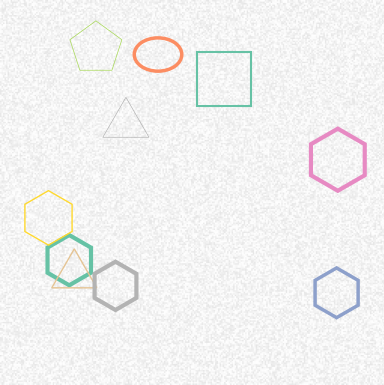[{"shape": "square", "thickness": 1.5, "radius": 0.35, "center": [0.581, 0.795]}, {"shape": "hexagon", "thickness": 3, "radius": 0.33, "center": [0.18, 0.324]}, {"shape": "oval", "thickness": 2.5, "radius": 0.31, "center": [0.41, 0.858]}, {"shape": "hexagon", "thickness": 2.5, "radius": 0.32, "center": [0.874, 0.239]}, {"shape": "hexagon", "thickness": 3, "radius": 0.4, "center": [0.877, 0.585]}, {"shape": "pentagon", "thickness": 0.5, "radius": 0.35, "center": [0.249, 0.875]}, {"shape": "hexagon", "thickness": 1, "radius": 0.35, "center": [0.126, 0.434]}, {"shape": "triangle", "thickness": 1, "radius": 0.34, "center": [0.193, 0.286]}, {"shape": "triangle", "thickness": 0.5, "radius": 0.35, "center": [0.327, 0.678]}, {"shape": "hexagon", "thickness": 3, "radius": 0.31, "center": [0.3, 0.258]}]